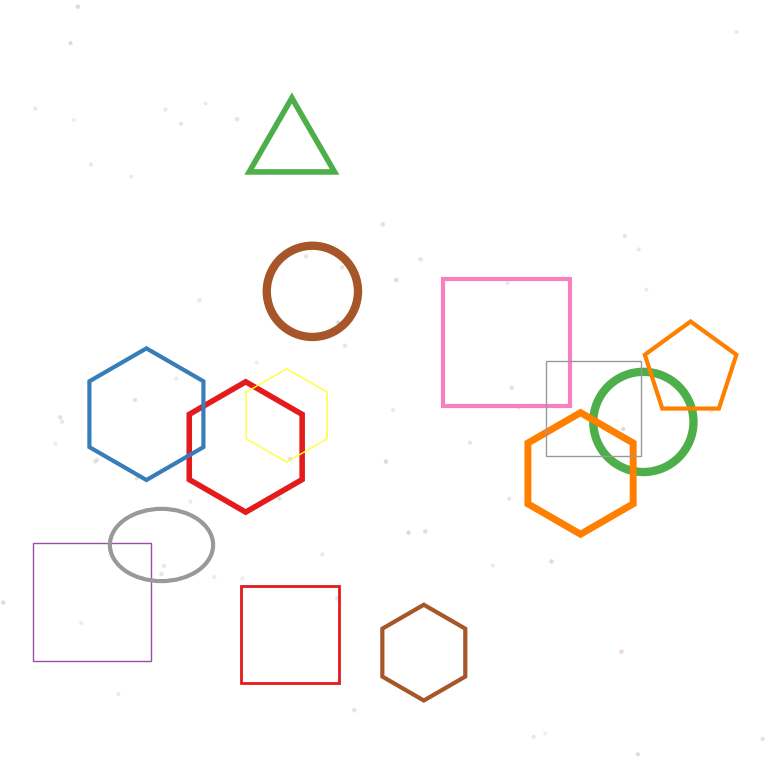[{"shape": "hexagon", "thickness": 2, "radius": 0.42, "center": [0.319, 0.42]}, {"shape": "square", "thickness": 1, "radius": 0.32, "center": [0.377, 0.176]}, {"shape": "hexagon", "thickness": 1.5, "radius": 0.43, "center": [0.19, 0.462]}, {"shape": "circle", "thickness": 3, "radius": 0.33, "center": [0.836, 0.452]}, {"shape": "triangle", "thickness": 2, "radius": 0.32, "center": [0.379, 0.809]}, {"shape": "square", "thickness": 0.5, "radius": 0.38, "center": [0.119, 0.218]}, {"shape": "pentagon", "thickness": 1.5, "radius": 0.31, "center": [0.897, 0.52]}, {"shape": "hexagon", "thickness": 2.5, "radius": 0.39, "center": [0.754, 0.385]}, {"shape": "hexagon", "thickness": 0.5, "radius": 0.3, "center": [0.372, 0.46]}, {"shape": "circle", "thickness": 3, "radius": 0.3, "center": [0.406, 0.622]}, {"shape": "hexagon", "thickness": 1.5, "radius": 0.31, "center": [0.55, 0.152]}, {"shape": "square", "thickness": 1.5, "radius": 0.41, "center": [0.658, 0.555]}, {"shape": "oval", "thickness": 1.5, "radius": 0.34, "center": [0.21, 0.292]}, {"shape": "square", "thickness": 0.5, "radius": 0.31, "center": [0.771, 0.469]}]